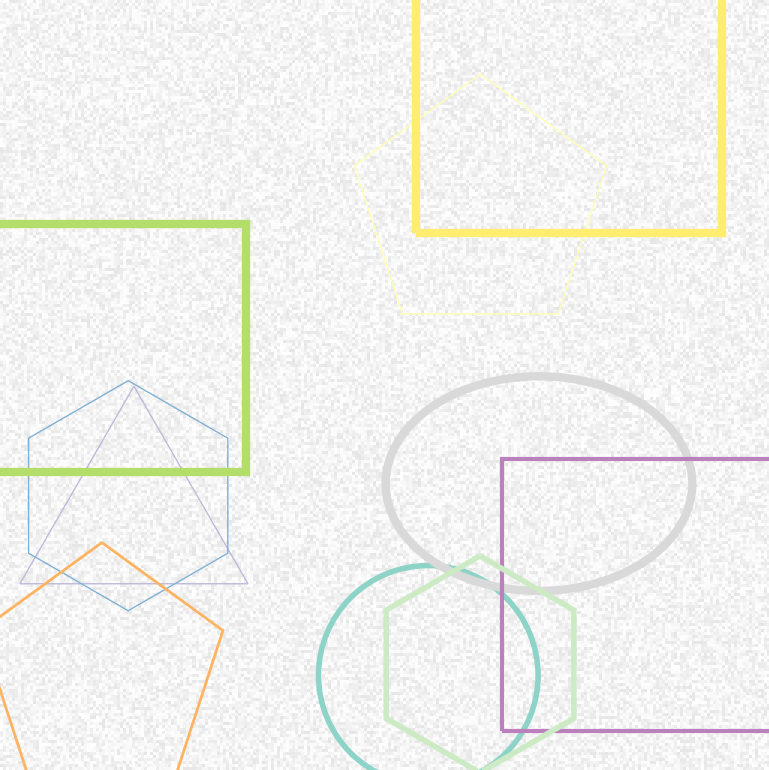[{"shape": "circle", "thickness": 2, "radius": 0.71, "center": [0.556, 0.123]}, {"shape": "pentagon", "thickness": 0.5, "radius": 0.86, "center": [0.624, 0.731]}, {"shape": "triangle", "thickness": 0.5, "radius": 0.85, "center": [0.174, 0.327]}, {"shape": "hexagon", "thickness": 0.5, "radius": 0.75, "center": [0.166, 0.356]}, {"shape": "pentagon", "thickness": 1, "radius": 0.83, "center": [0.132, 0.13]}, {"shape": "square", "thickness": 3, "radius": 0.81, "center": [0.159, 0.548]}, {"shape": "oval", "thickness": 3, "radius": 1.0, "center": [0.7, 0.372]}, {"shape": "square", "thickness": 1.5, "radius": 0.88, "center": [0.829, 0.228]}, {"shape": "hexagon", "thickness": 2, "radius": 0.7, "center": [0.623, 0.137]}, {"shape": "square", "thickness": 3, "radius": 0.99, "center": [0.739, 0.896]}]